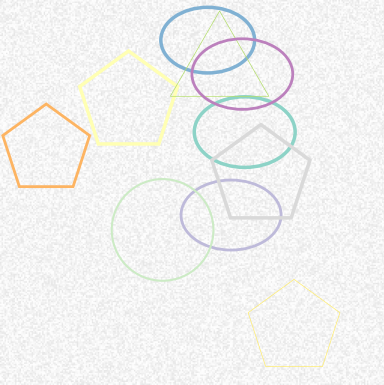[{"shape": "oval", "thickness": 2.5, "radius": 0.65, "center": [0.636, 0.657]}, {"shape": "pentagon", "thickness": 2.5, "radius": 0.67, "center": [0.334, 0.734]}, {"shape": "oval", "thickness": 2, "radius": 0.65, "center": [0.6, 0.441]}, {"shape": "oval", "thickness": 2.5, "radius": 0.61, "center": [0.54, 0.896]}, {"shape": "pentagon", "thickness": 2, "radius": 0.59, "center": [0.12, 0.611]}, {"shape": "triangle", "thickness": 0.5, "radius": 0.74, "center": [0.57, 0.824]}, {"shape": "pentagon", "thickness": 2.5, "radius": 0.67, "center": [0.678, 0.542]}, {"shape": "oval", "thickness": 2, "radius": 0.65, "center": [0.629, 0.808]}, {"shape": "circle", "thickness": 1.5, "radius": 0.66, "center": [0.422, 0.403]}, {"shape": "pentagon", "thickness": 0.5, "radius": 0.63, "center": [0.764, 0.149]}]